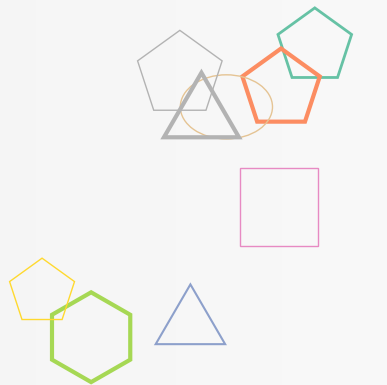[{"shape": "pentagon", "thickness": 2, "radius": 0.5, "center": [0.812, 0.88]}, {"shape": "pentagon", "thickness": 3, "radius": 0.53, "center": [0.725, 0.769]}, {"shape": "triangle", "thickness": 1.5, "radius": 0.52, "center": [0.491, 0.158]}, {"shape": "square", "thickness": 1, "radius": 0.5, "center": [0.721, 0.462]}, {"shape": "hexagon", "thickness": 3, "radius": 0.58, "center": [0.235, 0.124]}, {"shape": "pentagon", "thickness": 1, "radius": 0.44, "center": [0.109, 0.241]}, {"shape": "oval", "thickness": 1, "radius": 0.59, "center": [0.584, 0.722]}, {"shape": "pentagon", "thickness": 1, "radius": 0.57, "center": [0.464, 0.806]}, {"shape": "triangle", "thickness": 3, "radius": 0.56, "center": [0.52, 0.699]}]